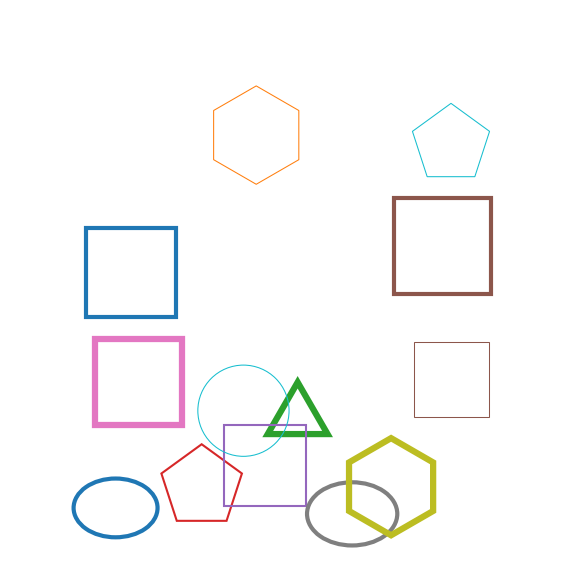[{"shape": "oval", "thickness": 2, "radius": 0.36, "center": [0.2, 0.12]}, {"shape": "square", "thickness": 2, "radius": 0.39, "center": [0.227, 0.527]}, {"shape": "hexagon", "thickness": 0.5, "radius": 0.43, "center": [0.444, 0.765]}, {"shape": "triangle", "thickness": 3, "radius": 0.3, "center": [0.515, 0.277]}, {"shape": "pentagon", "thickness": 1, "radius": 0.37, "center": [0.349, 0.157]}, {"shape": "square", "thickness": 1, "radius": 0.35, "center": [0.459, 0.193]}, {"shape": "square", "thickness": 2, "radius": 0.42, "center": [0.766, 0.573]}, {"shape": "square", "thickness": 0.5, "radius": 0.32, "center": [0.782, 0.342]}, {"shape": "square", "thickness": 3, "radius": 0.37, "center": [0.24, 0.338]}, {"shape": "oval", "thickness": 2, "radius": 0.39, "center": [0.61, 0.109]}, {"shape": "hexagon", "thickness": 3, "radius": 0.42, "center": [0.677, 0.156]}, {"shape": "circle", "thickness": 0.5, "radius": 0.39, "center": [0.422, 0.288]}, {"shape": "pentagon", "thickness": 0.5, "radius": 0.35, "center": [0.781, 0.75]}]